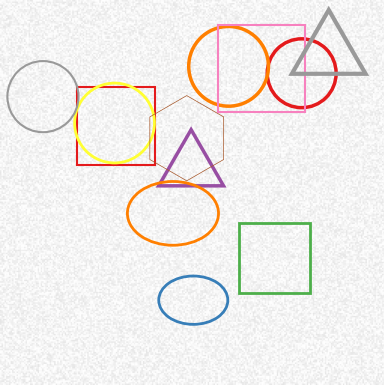[{"shape": "circle", "thickness": 2.5, "radius": 0.45, "center": [0.784, 0.81]}, {"shape": "square", "thickness": 1.5, "radius": 0.51, "center": [0.302, 0.674]}, {"shape": "oval", "thickness": 2, "radius": 0.45, "center": [0.502, 0.22]}, {"shape": "square", "thickness": 2, "radius": 0.46, "center": [0.713, 0.329]}, {"shape": "triangle", "thickness": 2.5, "radius": 0.49, "center": [0.496, 0.566]}, {"shape": "circle", "thickness": 2.5, "radius": 0.52, "center": [0.594, 0.828]}, {"shape": "oval", "thickness": 2, "radius": 0.59, "center": [0.449, 0.446]}, {"shape": "circle", "thickness": 2, "radius": 0.52, "center": [0.298, 0.68]}, {"shape": "hexagon", "thickness": 0.5, "radius": 0.55, "center": [0.485, 0.641]}, {"shape": "square", "thickness": 1.5, "radius": 0.57, "center": [0.678, 0.822]}, {"shape": "triangle", "thickness": 3, "radius": 0.55, "center": [0.854, 0.864]}, {"shape": "circle", "thickness": 1.5, "radius": 0.46, "center": [0.112, 0.749]}]